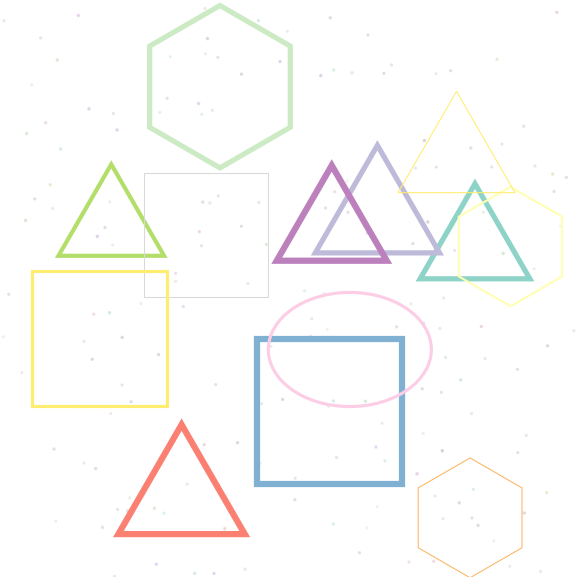[{"shape": "triangle", "thickness": 2.5, "radius": 0.55, "center": [0.822, 0.571]}, {"shape": "hexagon", "thickness": 1, "radius": 0.52, "center": [0.884, 0.572]}, {"shape": "triangle", "thickness": 2.5, "radius": 0.62, "center": [0.653, 0.623]}, {"shape": "triangle", "thickness": 3, "radius": 0.63, "center": [0.314, 0.137]}, {"shape": "square", "thickness": 3, "radius": 0.63, "center": [0.57, 0.287]}, {"shape": "hexagon", "thickness": 0.5, "radius": 0.52, "center": [0.814, 0.102]}, {"shape": "triangle", "thickness": 2, "radius": 0.53, "center": [0.193, 0.609]}, {"shape": "oval", "thickness": 1.5, "radius": 0.71, "center": [0.606, 0.394]}, {"shape": "square", "thickness": 0.5, "radius": 0.54, "center": [0.357, 0.593]}, {"shape": "triangle", "thickness": 3, "radius": 0.55, "center": [0.574, 0.603]}, {"shape": "hexagon", "thickness": 2.5, "radius": 0.7, "center": [0.381, 0.849]}, {"shape": "square", "thickness": 1.5, "radius": 0.58, "center": [0.173, 0.413]}, {"shape": "triangle", "thickness": 0.5, "radius": 0.58, "center": [0.791, 0.724]}]